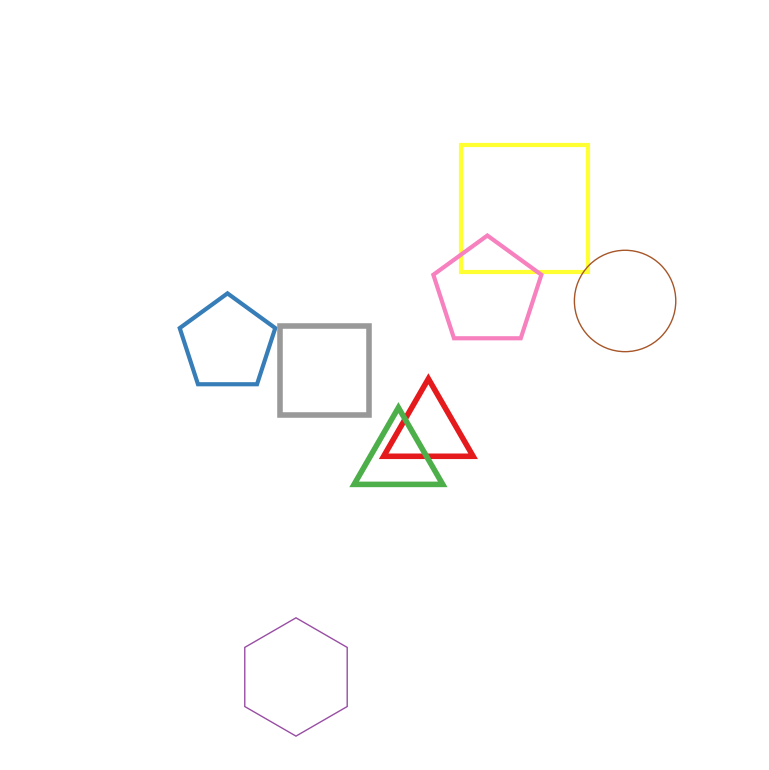[{"shape": "triangle", "thickness": 2, "radius": 0.34, "center": [0.556, 0.441]}, {"shape": "pentagon", "thickness": 1.5, "radius": 0.33, "center": [0.295, 0.554]}, {"shape": "triangle", "thickness": 2, "radius": 0.33, "center": [0.517, 0.404]}, {"shape": "hexagon", "thickness": 0.5, "radius": 0.38, "center": [0.384, 0.121]}, {"shape": "square", "thickness": 1.5, "radius": 0.41, "center": [0.681, 0.73]}, {"shape": "circle", "thickness": 0.5, "radius": 0.33, "center": [0.812, 0.609]}, {"shape": "pentagon", "thickness": 1.5, "radius": 0.37, "center": [0.633, 0.62]}, {"shape": "square", "thickness": 2, "radius": 0.29, "center": [0.422, 0.519]}]